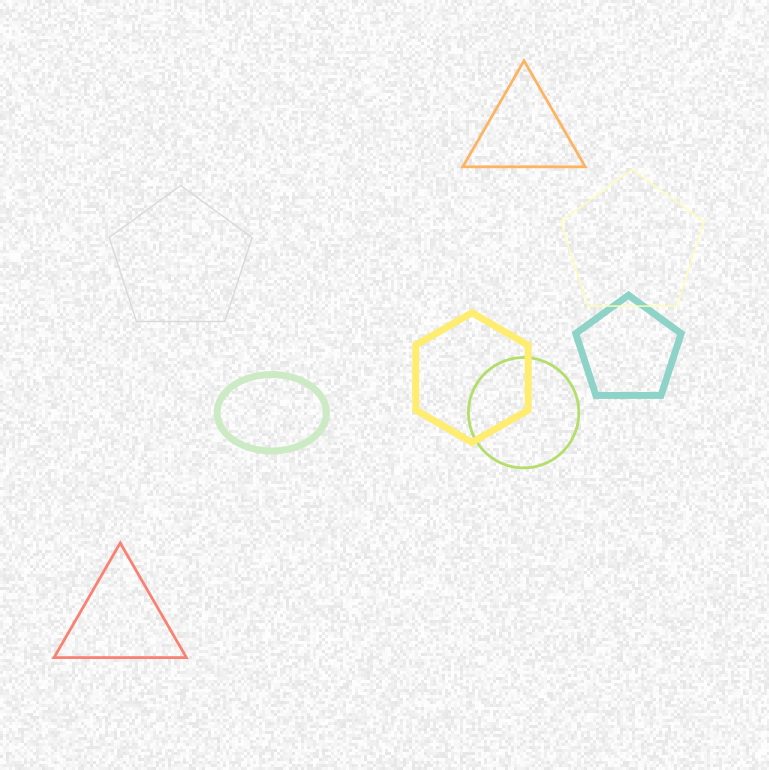[{"shape": "pentagon", "thickness": 2.5, "radius": 0.36, "center": [0.816, 0.545]}, {"shape": "pentagon", "thickness": 0.5, "radius": 0.49, "center": [0.821, 0.682]}, {"shape": "triangle", "thickness": 1, "radius": 0.5, "center": [0.156, 0.196]}, {"shape": "triangle", "thickness": 1, "radius": 0.46, "center": [0.681, 0.829]}, {"shape": "circle", "thickness": 1, "radius": 0.36, "center": [0.68, 0.464]}, {"shape": "pentagon", "thickness": 0.5, "radius": 0.49, "center": [0.235, 0.661]}, {"shape": "oval", "thickness": 2.5, "radius": 0.35, "center": [0.353, 0.464]}, {"shape": "hexagon", "thickness": 2.5, "radius": 0.42, "center": [0.613, 0.51]}]